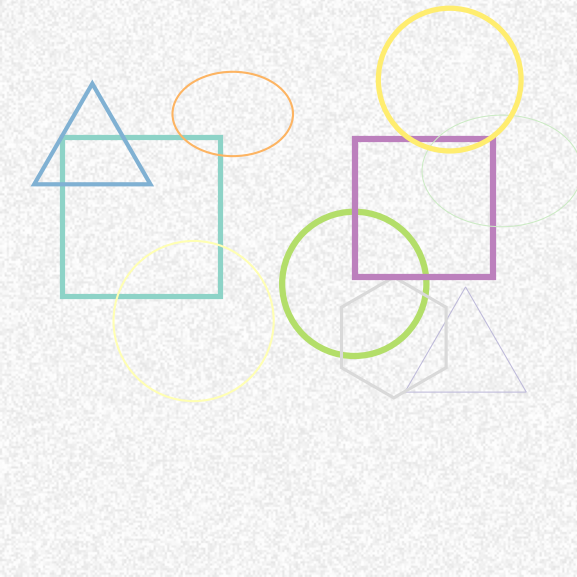[{"shape": "square", "thickness": 2.5, "radius": 0.69, "center": [0.244, 0.624]}, {"shape": "circle", "thickness": 1, "radius": 0.69, "center": [0.335, 0.443]}, {"shape": "triangle", "thickness": 0.5, "radius": 0.61, "center": [0.806, 0.381]}, {"shape": "triangle", "thickness": 2, "radius": 0.58, "center": [0.16, 0.738]}, {"shape": "oval", "thickness": 1, "radius": 0.52, "center": [0.403, 0.802]}, {"shape": "circle", "thickness": 3, "radius": 0.62, "center": [0.613, 0.508]}, {"shape": "hexagon", "thickness": 1.5, "radius": 0.52, "center": [0.682, 0.415]}, {"shape": "square", "thickness": 3, "radius": 0.6, "center": [0.735, 0.639]}, {"shape": "oval", "thickness": 0.5, "radius": 0.69, "center": [0.869, 0.703]}, {"shape": "circle", "thickness": 2.5, "radius": 0.62, "center": [0.779, 0.861]}]